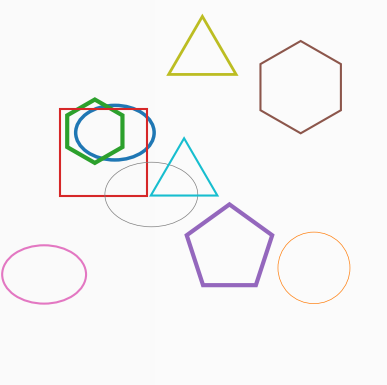[{"shape": "oval", "thickness": 2.5, "radius": 0.51, "center": [0.297, 0.655]}, {"shape": "circle", "thickness": 0.5, "radius": 0.46, "center": [0.81, 0.304]}, {"shape": "hexagon", "thickness": 3, "radius": 0.41, "center": [0.245, 0.659]}, {"shape": "square", "thickness": 1.5, "radius": 0.56, "center": [0.268, 0.604]}, {"shape": "pentagon", "thickness": 3, "radius": 0.58, "center": [0.592, 0.353]}, {"shape": "hexagon", "thickness": 1.5, "radius": 0.6, "center": [0.776, 0.774]}, {"shape": "oval", "thickness": 1.5, "radius": 0.54, "center": [0.114, 0.287]}, {"shape": "oval", "thickness": 0.5, "radius": 0.6, "center": [0.39, 0.495]}, {"shape": "triangle", "thickness": 2, "radius": 0.5, "center": [0.522, 0.857]}, {"shape": "triangle", "thickness": 1.5, "radius": 0.5, "center": [0.475, 0.542]}]